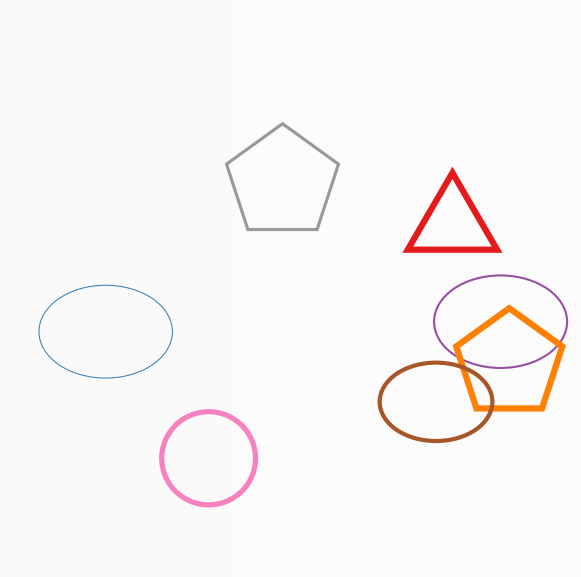[{"shape": "triangle", "thickness": 3, "radius": 0.44, "center": [0.778, 0.611]}, {"shape": "oval", "thickness": 0.5, "radius": 0.57, "center": [0.182, 0.425]}, {"shape": "oval", "thickness": 1, "radius": 0.57, "center": [0.861, 0.442]}, {"shape": "pentagon", "thickness": 3, "radius": 0.48, "center": [0.876, 0.37]}, {"shape": "oval", "thickness": 2, "radius": 0.48, "center": [0.75, 0.303]}, {"shape": "circle", "thickness": 2.5, "radius": 0.4, "center": [0.359, 0.206]}, {"shape": "pentagon", "thickness": 1.5, "radius": 0.51, "center": [0.486, 0.684]}]